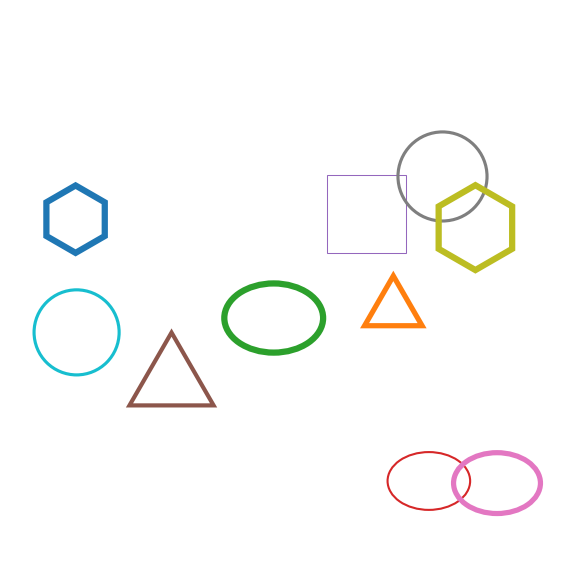[{"shape": "hexagon", "thickness": 3, "radius": 0.29, "center": [0.131, 0.62]}, {"shape": "triangle", "thickness": 2.5, "radius": 0.29, "center": [0.681, 0.464]}, {"shape": "oval", "thickness": 3, "radius": 0.43, "center": [0.474, 0.448]}, {"shape": "oval", "thickness": 1, "radius": 0.36, "center": [0.743, 0.166]}, {"shape": "square", "thickness": 0.5, "radius": 0.34, "center": [0.635, 0.629]}, {"shape": "triangle", "thickness": 2, "radius": 0.42, "center": [0.297, 0.339]}, {"shape": "oval", "thickness": 2.5, "radius": 0.38, "center": [0.861, 0.163]}, {"shape": "circle", "thickness": 1.5, "radius": 0.39, "center": [0.766, 0.694]}, {"shape": "hexagon", "thickness": 3, "radius": 0.37, "center": [0.823, 0.605]}, {"shape": "circle", "thickness": 1.5, "radius": 0.37, "center": [0.133, 0.424]}]